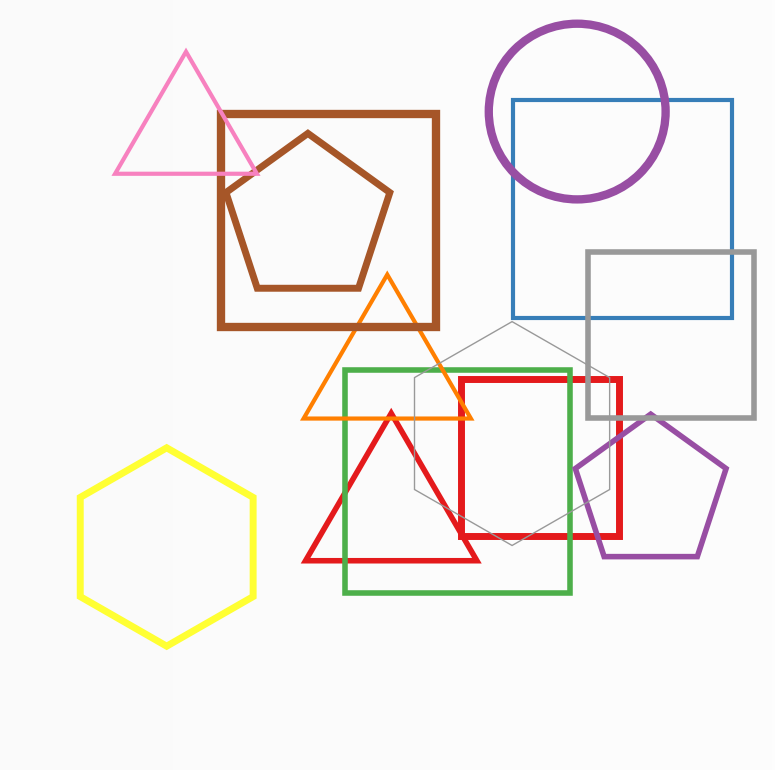[{"shape": "triangle", "thickness": 2, "radius": 0.64, "center": [0.505, 0.336]}, {"shape": "square", "thickness": 2.5, "radius": 0.51, "center": [0.697, 0.406]}, {"shape": "square", "thickness": 1.5, "radius": 0.71, "center": [0.803, 0.728]}, {"shape": "square", "thickness": 2, "radius": 0.73, "center": [0.591, 0.375]}, {"shape": "circle", "thickness": 3, "radius": 0.57, "center": [0.745, 0.855]}, {"shape": "pentagon", "thickness": 2, "radius": 0.51, "center": [0.84, 0.36]}, {"shape": "triangle", "thickness": 1.5, "radius": 0.62, "center": [0.5, 0.519]}, {"shape": "hexagon", "thickness": 2.5, "radius": 0.64, "center": [0.215, 0.29]}, {"shape": "pentagon", "thickness": 2.5, "radius": 0.56, "center": [0.397, 0.716]}, {"shape": "square", "thickness": 3, "radius": 0.69, "center": [0.424, 0.713]}, {"shape": "triangle", "thickness": 1.5, "radius": 0.53, "center": [0.24, 0.827]}, {"shape": "hexagon", "thickness": 0.5, "radius": 0.73, "center": [0.661, 0.437]}, {"shape": "square", "thickness": 2, "radius": 0.54, "center": [0.866, 0.565]}]